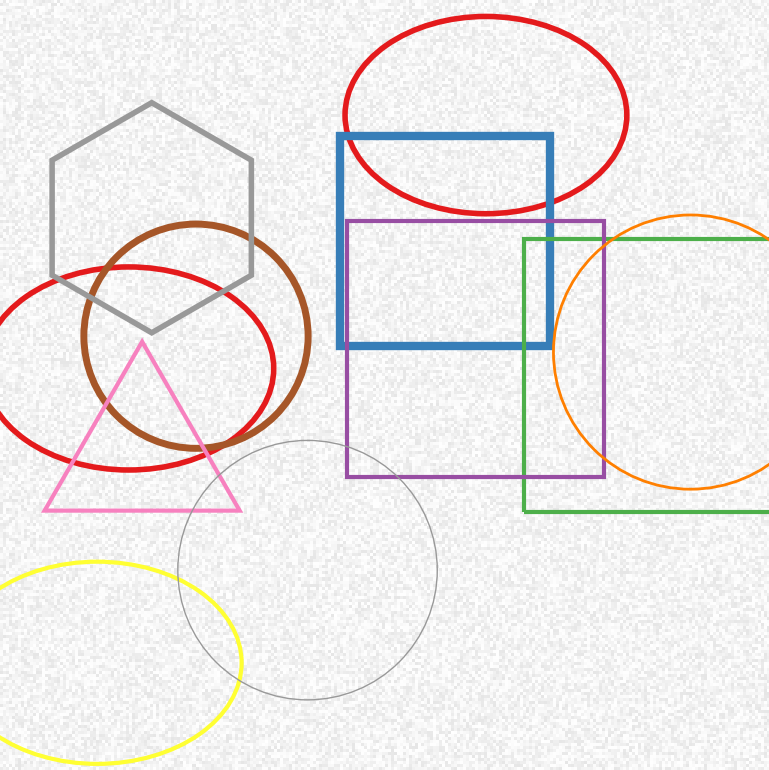[{"shape": "oval", "thickness": 2, "radius": 0.94, "center": [0.167, 0.521]}, {"shape": "oval", "thickness": 2, "radius": 0.91, "center": [0.631, 0.851]}, {"shape": "square", "thickness": 3, "radius": 0.68, "center": [0.578, 0.687]}, {"shape": "square", "thickness": 1.5, "radius": 0.89, "center": [0.858, 0.513]}, {"shape": "square", "thickness": 1.5, "radius": 0.83, "center": [0.617, 0.547]}, {"shape": "circle", "thickness": 1, "radius": 0.89, "center": [0.897, 0.543]}, {"shape": "oval", "thickness": 1.5, "radius": 0.94, "center": [0.126, 0.139]}, {"shape": "circle", "thickness": 2.5, "radius": 0.73, "center": [0.255, 0.563]}, {"shape": "triangle", "thickness": 1.5, "radius": 0.73, "center": [0.185, 0.41]}, {"shape": "circle", "thickness": 0.5, "radius": 0.84, "center": [0.399, 0.26]}, {"shape": "hexagon", "thickness": 2, "radius": 0.75, "center": [0.197, 0.717]}]